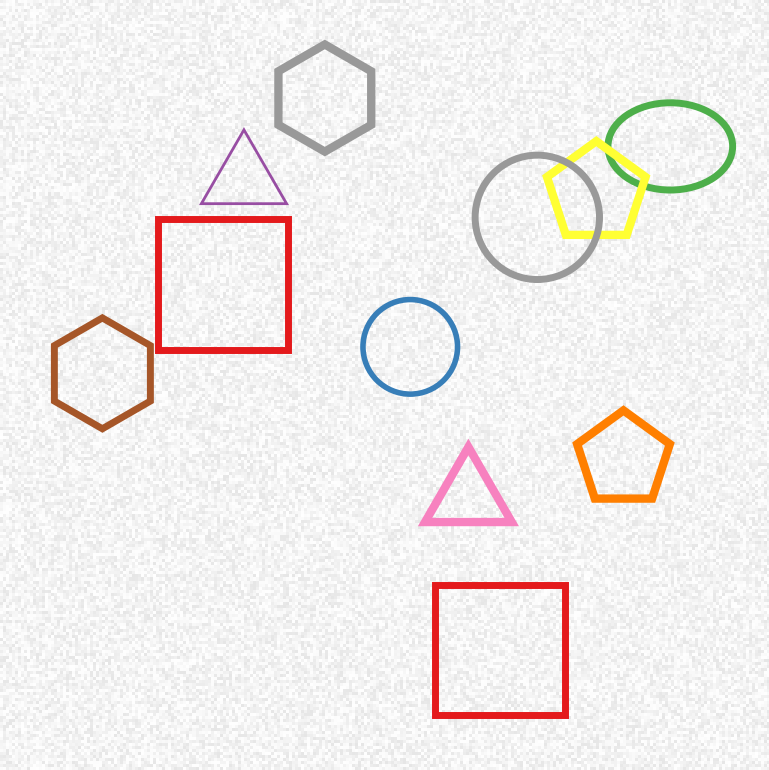[{"shape": "square", "thickness": 2.5, "radius": 0.42, "center": [0.29, 0.63]}, {"shape": "square", "thickness": 2.5, "radius": 0.42, "center": [0.649, 0.156]}, {"shape": "circle", "thickness": 2, "radius": 0.31, "center": [0.533, 0.55]}, {"shape": "oval", "thickness": 2.5, "radius": 0.4, "center": [0.871, 0.81]}, {"shape": "triangle", "thickness": 1, "radius": 0.32, "center": [0.317, 0.767]}, {"shape": "pentagon", "thickness": 3, "radius": 0.32, "center": [0.81, 0.404]}, {"shape": "pentagon", "thickness": 3, "radius": 0.34, "center": [0.774, 0.749]}, {"shape": "hexagon", "thickness": 2.5, "radius": 0.36, "center": [0.133, 0.515]}, {"shape": "triangle", "thickness": 3, "radius": 0.32, "center": [0.608, 0.355]}, {"shape": "circle", "thickness": 2.5, "radius": 0.4, "center": [0.698, 0.718]}, {"shape": "hexagon", "thickness": 3, "radius": 0.35, "center": [0.422, 0.873]}]